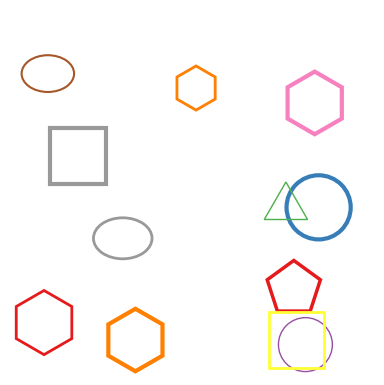[{"shape": "pentagon", "thickness": 2.5, "radius": 0.36, "center": [0.763, 0.251]}, {"shape": "hexagon", "thickness": 2, "radius": 0.42, "center": [0.114, 0.162]}, {"shape": "circle", "thickness": 3, "radius": 0.42, "center": [0.828, 0.461]}, {"shape": "triangle", "thickness": 1, "radius": 0.32, "center": [0.743, 0.462]}, {"shape": "circle", "thickness": 1, "radius": 0.35, "center": [0.793, 0.105]}, {"shape": "hexagon", "thickness": 2, "radius": 0.29, "center": [0.509, 0.771]}, {"shape": "hexagon", "thickness": 3, "radius": 0.41, "center": [0.352, 0.117]}, {"shape": "square", "thickness": 2, "radius": 0.36, "center": [0.771, 0.117]}, {"shape": "oval", "thickness": 1.5, "radius": 0.34, "center": [0.124, 0.809]}, {"shape": "hexagon", "thickness": 3, "radius": 0.41, "center": [0.817, 0.733]}, {"shape": "square", "thickness": 3, "radius": 0.37, "center": [0.203, 0.595]}, {"shape": "oval", "thickness": 2, "radius": 0.38, "center": [0.319, 0.381]}]